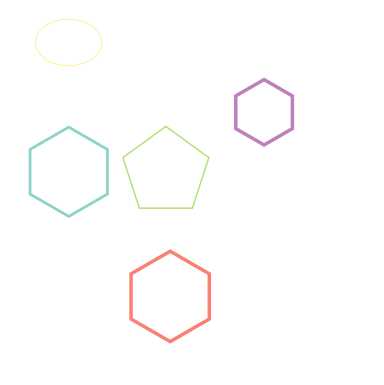[{"shape": "hexagon", "thickness": 2, "radius": 0.58, "center": [0.179, 0.554]}, {"shape": "hexagon", "thickness": 2.5, "radius": 0.59, "center": [0.442, 0.23]}, {"shape": "pentagon", "thickness": 1, "radius": 0.59, "center": [0.431, 0.554]}, {"shape": "hexagon", "thickness": 2.5, "radius": 0.42, "center": [0.686, 0.708]}, {"shape": "oval", "thickness": 0.5, "radius": 0.43, "center": [0.178, 0.89]}]